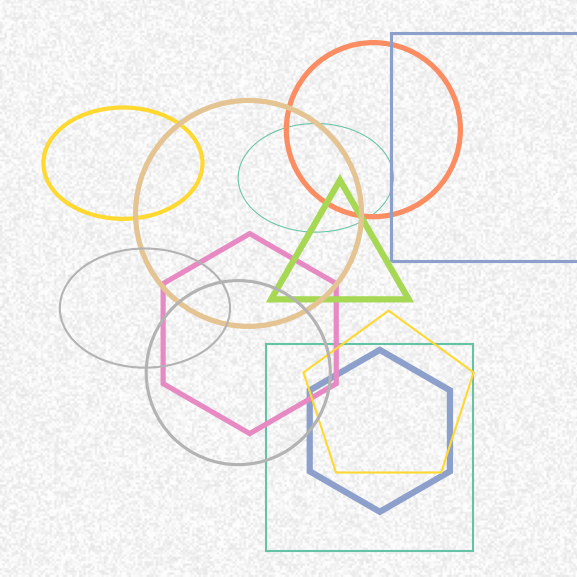[{"shape": "square", "thickness": 1, "radius": 0.9, "center": [0.64, 0.224]}, {"shape": "oval", "thickness": 0.5, "radius": 0.67, "center": [0.547, 0.691]}, {"shape": "circle", "thickness": 2.5, "radius": 0.75, "center": [0.647, 0.775]}, {"shape": "hexagon", "thickness": 3, "radius": 0.7, "center": [0.658, 0.253]}, {"shape": "square", "thickness": 1.5, "radius": 0.99, "center": [0.875, 0.744]}, {"shape": "hexagon", "thickness": 2.5, "radius": 0.87, "center": [0.432, 0.421]}, {"shape": "triangle", "thickness": 3, "radius": 0.69, "center": [0.589, 0.55]}, {"shape": "oval", "thickness": 2, "radius": 0.69, "center": [0.213, 0.717]}, {"shape": "pentagon", "thickness": 1, "radius": 0.77, "center": [0.673, 0.306]}, {"shape": "circle", "thickness": 2.5, "radius": 0.98, "center": [0.43, 0.63]}, {"shape": "circle", "thickness": 1.5, "radius": 0.8, "center": [0.413, 0.354]}, {"shape": "oval", "thickness": 1, "radius": 0.74, "center": [0.251, 0.466]}]